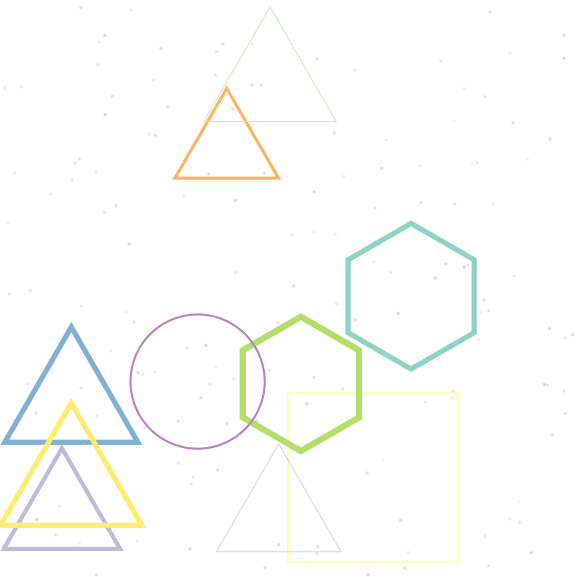[{"shape": "hexagon", "thickness": 2.5, "radius": 0.63, "center": [0.712, 0.486]}, {"shape": "square", "thickness": 1, "radius": 0.73, "center": [0.646, 0.173]}, {"shape": "triangle", "thickness": 2, "radius": 0.58, "center": [0.107, 0.107]}, {"shape": "triangle", "thickness": 2.5, "radius": 0.67, "center": [0.123, 0.3]}, {"shape": "triangle", "thickness": 1.5, "radius": 0.52, "center": [0.393, 0.742]}, {"shape": "hexagon", "thickness": 3, "radius": 0.58, "center": [0.521, 0.334]}, {"shape": "triangle", "thickness": 0.5, "radius": 0.62, "center": [0.483, 0.106]}, {"shape": "circle", "thickness": 1, "radius": 0.58, "center": [0.342, 0.338]}, {"shape": "triangle", "thickness": 0.5, "radius": 0.66, "center": [0.468, 0.855]}, {"shape": "triangle", "thickness": 2.5, "radius": 0.71, "center": [0.123, 0.16]}]